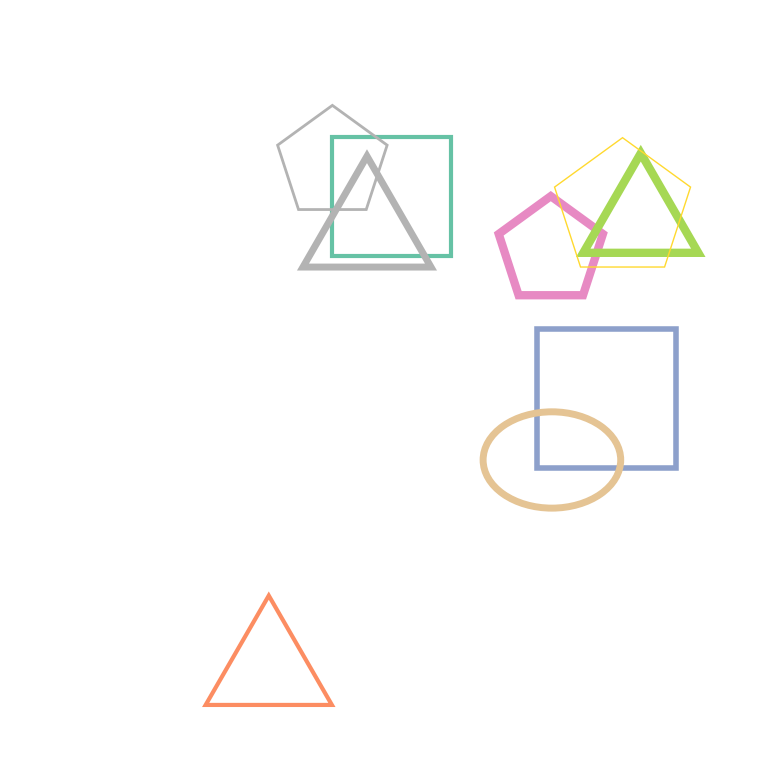[{"shape": "square", "thickness": 1.5, "radius": 0.39, "center": [0.508, 0.744]}, {"shape": "triangle", "thickness": 1.5, "radius": 0.47, "center": [0.349, 0.132]}, {"shape": "square", "thickness": 2, "radius": 0.45, "center": [0.787, 0.482]}, {"shape": "pentagon", "thickness": 3, "radius": 0.36, "center": [0.715, 0.674]}, {"shape": "triangle", "thickness": 3, "radius": 0.43, "center": [0.832, 0.715]}, {"shape": "pentagon", "thickness": 0.5, "radius": 0.46, "center": [0.808, 0.728]}, {"shape": "oval", "thickness": 2.5, "radius": 0.45, "center": [0.717, 0.403]}, {"shape": "pentagon", "thickness": 1, "radius": 0.37, "center": [0.432, 0.788]}, {"shape": "triangle", "thickness": 2.5, "radius": 0.48, "center": [0.477, 0.701]}]